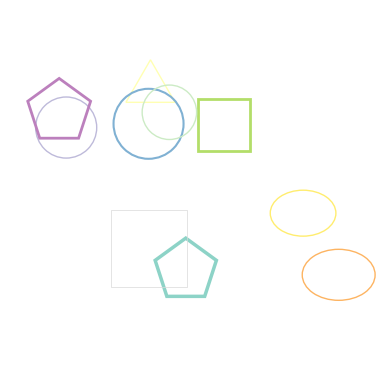[{"shape": "pentagon", "thickness": 2.5, "radius": 0.42, "center": [0.483, 0.298]}, {"shape": "triangle", "thickness": 1, "radius": 0.37, "center": [0.391, 0.771]}, {"shape": "circle", "thickness": 1, "radius": 0.4, "center": [0.172, 0.669]}, {"shape": "circle", "thickness": 1.5, "radius": 0.45, "center": [0.386, 0.678]}, {"shape": "oval", "thickness": 1, "radius": 0.47, "center": [0.88, 0.286]}, {"shape": "square", "thickness": 2, "radius": 0.34, "center": [0.583, 0.674]}, {"shape": "square", "thickness": 0.5, "radius": 0.5, "center": [0.387, 0.354]}, {"shape": "pentagon", "thickness": 2, "radius": 0.43, "center": [0.154, 0.71]}, {"shape": "circle", "thickness": 1, "radius": 0.35, "center": [0.44, 0.708]}, {"shape": "oval", "thickness": 1, "radius": 0.43, "center": [0.787, 0.446]}]